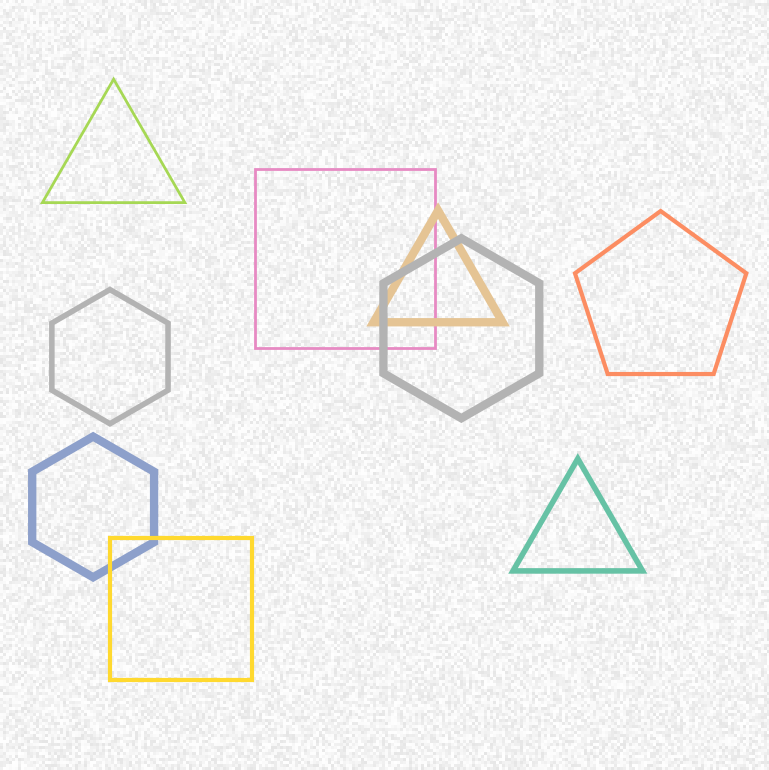[{"shape": "triangle", "thickness": 2, "radius": 0.49, "center": [0.75, 0.307]}, {"shape": "pentagon", "thickness": 1.5, "radius": 0.58, "center": [0.858, 0.609]}, {"shape": "hexagon", "thickness": 3, "radius": 0.46, "center": [0.121, 0.342]}, {"shape": "square", "thickness": 1, "radius": 0.58, "center": [0.448, 0.664]}, {"shape": "triangle", "thickness": 1, "radius": 0.53, "center": [0.148, 0.79]}, {"shape": "square", "thickness": 1.5, "radius": 0.46, "center": [0.235, 0.209]}, {"shape": "triangle", "thickness": 3, "radius": 0.48, "center": [0.569, 0.63]}, {"shape": "hexagon", "thickness": 3, "radius": 0.58, "center": [0.599, 0.574]}, {"shape": "hexagon", "thickness": 2, "radius": 0.44, "center": [0.143, 0.537]}]